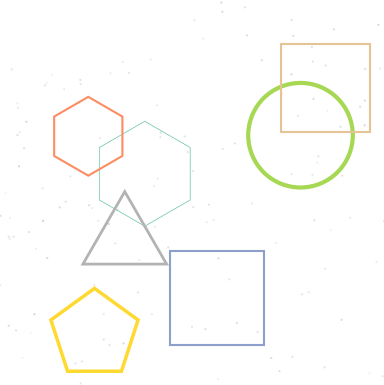[{"shape": "hexagon", "thickness": 0.5, "radius": 0.68, "center": [0.376, 0.549]}, {"shape": "hexagon", "thickness": 1.5, "radius": 0.51, "center": [0.229, 0.646]}, {"shape": "square", "thickness": 1.5, "radius": 0.61, "center": [0.564, 0.225]}, {"shape": "circle", "thickness": 3, "radius": 0.68, "center": [0.781, 0.649]}, {"shape": "pentagon", "thickness": 2.5, "radius": 0.6, "center": [0.245, 0.132]}, {"shape": "square", "thickness": 1.5, "radius": 0.57, "center": [0.846, 0.772]}, {"shape": "triangle", "thickness": 2, "radius": 0.63, "center": [0.324, 0.377]}]